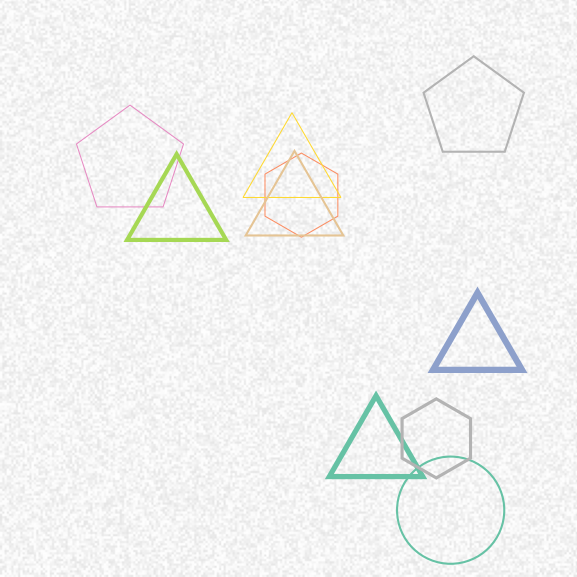[{"shape": "circle", "thickness": 1, "radius": 0.46, "center": [0.78, 0.116]}, {"shape": "triangle", "thickness": 2.5, "radius": 0.47, "center": [0.651, 0.221]}, {"shape": "hexagon", "thickness": 0.5, "radius": 0.36, "center": [0.522, 0.661]}, {"shape": "triangle", "thickness": 3, "radius": 0.44, "center": [0.827, 0.403]}, {"shape": "pentagon", "thickness": 0.5, "radius": 0.49, "center": [0.225, 0.72]}, {"shape": "triangle", "thickness": 2, "radius": 0.5, "center": [0.306, 0.633]}, {"shape": "triangle", "thickness": 0.5, "radius": 0.49, "center": [0.506, 0.706]}, {"shape": "triangle", "thickness": 1, "radius": 0.49, "center": [0.51, 0.64]}, {"shape": "pentagon", "thickness": 1, "radius": 0.46, "center": [0.82, 0.81]}, {"shape": "hexagon", "thickness": 1.5, "radius": 0.34, "center": [0.755, 0.24]}]